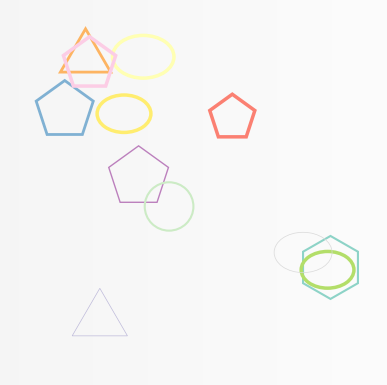[{"shape": "hexagon", "thickness": 1.5, "radius": 0.41, "center": [0.853, 0.305]}, {"shape": "oval", "thickness": 2.5, "radius": 0.4, "center": [0.37, 0.853]}, {"shape": "triangle", "thickness": 0.5, "radius": 0.41, "center": [0.258, 0.169]}, {"shape": "pentagon", "thickness": 2.5, "radius": 0.31, "center": [0.599, 0.694]}, {"shape": "pentagon", "thickness": 2, "radius": 0.39, "center": [0.167, 0.713]}, {"shape": "triangle", "thickness": 2, "radius": 0.37, "center": [0.221, 0.85]}, {"shape": "oval", "thickness": 2.5, "radius": 0.34, "center": [0.845, 0.299]}, {"shape": "pentagon", "thickness": 2.5, "radius": 0.35, "center": [0.231, 0.834]}, {"shape": "oval", "thickness": 0.5, "radius": 0.37, "center": [0.782, 0.344]}, {"shape": "pentagon", "thickness": 1, "radius": 0.4, "center": [0.358, 0.54]}, {"shape": "circle", "thickness": 1.5, "radius": 0.31, "center": [0.436, 0.464]}, {"shape": "oval", "thickness": 2.5, "radius": 0.35, "center": [0.32, 0.705]}]